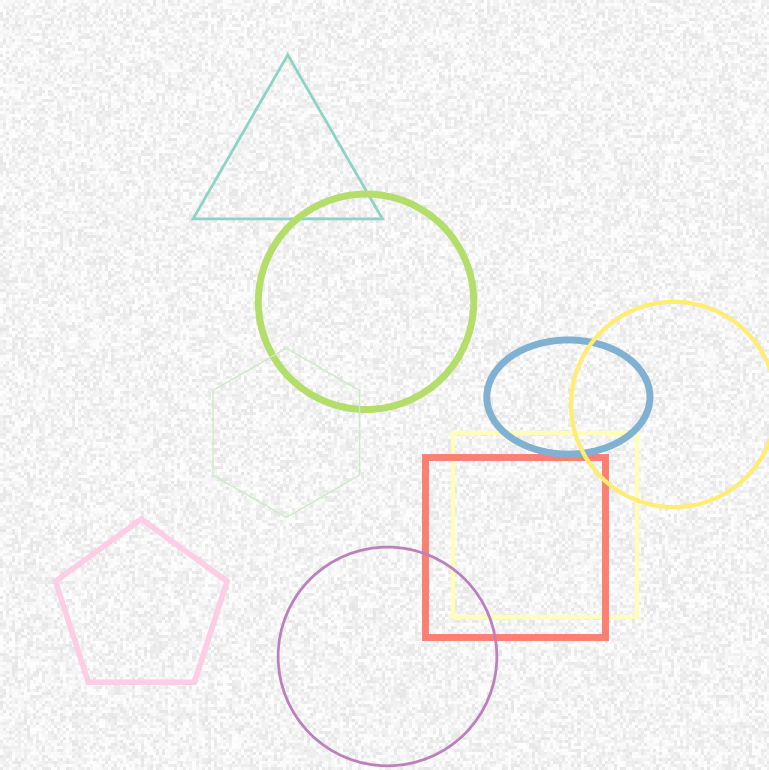[{"shape": "triangle", "thickness": 1, "radius": 0.71, "center": [0.374, 0.787]}, {"shape": "square", "thickness": 1.5, "radius": 0.6, "center": [0.708, 0.319]}, {"shape": "square", "thickness": 2.5, "radius": 0.59, "center": [0.669, 0.29]}, {"shape": "oval", "thickness": 2.5, "radius": 0.53, "center": [0.738, 0.484]}, {"shape": "circle", "thickness": 2.5, "radius": 0.7, "center": [0.475, 0.608]}, {"shape": "pentagon", "thickness": 2, "radius": 0.59, "center": [0.184, 0.209]}, {"shape": "circle", "thickness": 1, "radius": 0.71, "center": [0.503, 0.147]}, {"shape": "hexagon", "thickness": 0.5, "radius": 0.55, "center": [0.372, 0.438]}, {"shape": "circle", "thickness": 1.5, "radius": 0.67, "center": [0.875, 0.475]}]